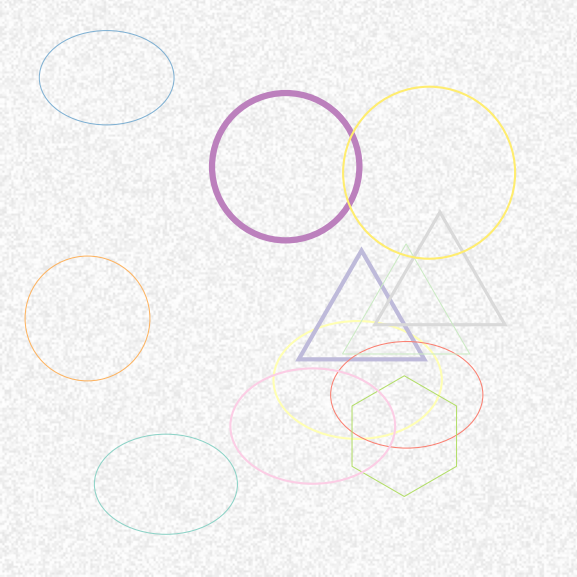[{"shape": "oval", "thickness": 0.5, "radius": 0.62, "center": [0.287, 0.161]}, {"shape": "oval", "thickness": 1, "radius": 0.73, "center": [0.619, 0.341]}, {"shape": "triangle", "thickness": 2, "radius": 0.63, "center": [0.626, 0.44]}, {"shape": "oval", "thickness": 0.5, "radius": 0.66, "center": [0.704, 0.315]}, {"shape": "oval", "thickness": 0.5, "radius": 0.58, "center": [0.185, 0.865]}, {"shape": "circle", "thickness": 0.5, "radius": 0.54, "center": [0.152, 0.448]}, {"shape": "hexagon", "thickness": 0.5, "radius": 0.52, "center": [0.7, 0.244]}, {"shape": "oval", "thickness": 1, "radius": 0.71, "center": [0.542, 0.261]}, {"shape": "triangle", "thickness": 1.5, "radius": 0.65, "center": [0.762, 0.502]}, {"shape": "circle", "thickness": 3, "radius": 0.64, "center": [0.495, 0.71]}, {"shape": "triangle", "thickness": 0.5, "radius": 0.64, "center": [0.703, 0.45]}, {"shape": "circle", "thickness": 1, "radius": 0.74, "center": [0.743, 0.7]}]